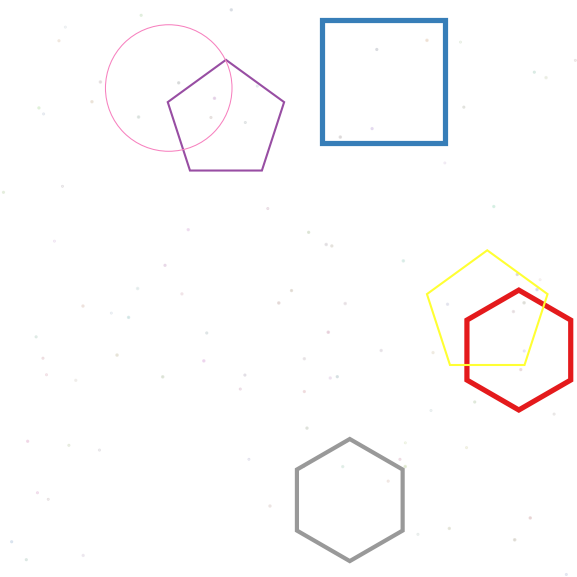[{"shape": "hexagon", "thickness": 2.5, "radius": 0.52, "center": [0.898, 0.393]}, {"shape": "square", "thickness": 2.5, "radius": 0.53, "center": [0.664, 0.858]}, {"shape": "pentagon", "thickness": 1, "radius": 0.53, "center": [0.391, 0.79]}, {"shape": "pentagon", "thickness": 1, "radius": 0.55, "center": [0.844, 0.456]}, {"shape": "circle", "thickness": 0.5, "radius": 0.55, "center": [0.292, 0.847]}, {"shape": "hexagon", "thickness": 2, "radius": 0.53, "center": [0.606, 0.133]}]